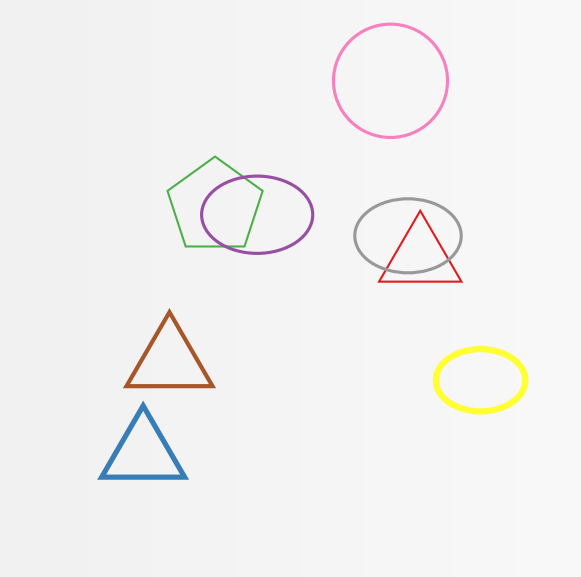[{"shape": "triangle", "thickness": 1, "radius": 0.41, "center": [0.723, 0.552]}, {"shape": "triangle", "thickness": 2.5, "radius": 0.41, "center": [0.246, 0.214]}, {"shape": "pentagon", "thickness": 1, "radius": 0.43, "center": [0.37, 0.642]}, {"shape": "oval", "thickness": 1.5, "radius": 0.48, "center": [0.442, 0.627]}, {"shape": "oval", "thickness": 3, "radius": 0.38, "center": [0.827, 0.341]}, {"shape": "triangle", "thickness": 2, "radius": 0.43, "center": [0.292, 0.373]}, {"shape": "circle", "thickness": 1.5, "radius": 0.49, "center": [0.672, 0.859]}, {"shape": "oval", "thickness": 1.5, "radius": 0.46, "center": [0.702, 0.591]}]